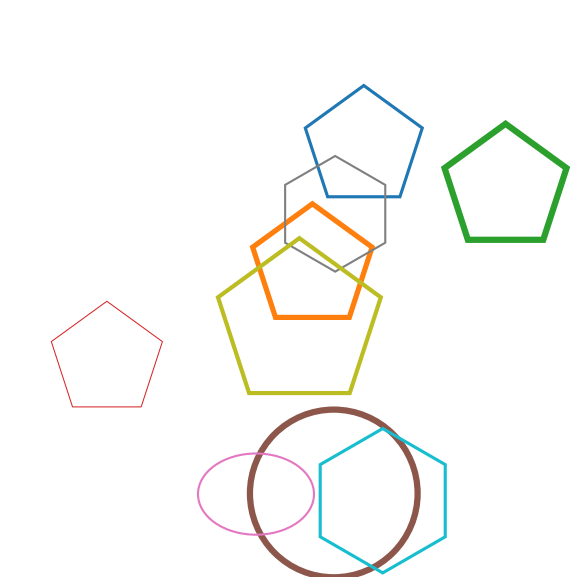[{"shape": "pentagon", "thickness": 1.5, "radius": 0.53, "center": [0.63, 0.745]}, {"shape": "pentagon", "thickness": 2.5, "radius": 0.54, "center": [0.541, 0.537]}, {"shape": "pentagon", "thickness": 3, "radius": 0.56, "center": [0.875, 0.674]}, {"shape": "pentagon", "thickness": 0.5, "radius": 0.51, "center": [0.185, 0.376]}, {"shape": "circle", "thickness": 3, "radius": 0.73, "center": [0.578, 0.145]}, {"shape": "oval", "thickness": 1, "radius": 0.5, "center": [0.443, 0.144]}, {"shape": "hexagon", "thickness": 1, "radius": 0.5, "center": [0.58, 0.629]}, {"shape": "pentagon", "thickness": 2, "radius": 0.74, "center": [0.518, 0.438]}, {"shape": "hexagon", "thickness": 1.5, "radius": 0.62, "center": [0.663, 0.132]}]